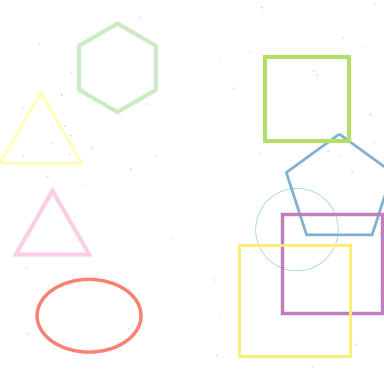[{"shape": "circle", "thickness": 0.5, "radius": 0.54, "center": [0.771, 0.404]}, {"shape": "triangle", "thickness": 2, "radius": 0.61, "center": [0.106, 0.637]}, {"shape": "oval", "thickness": 2.5, "radius": 0.67, "center": [0.231, 0.18]}, {"shape": "pentagon", "thickness": 2, "radius": 0.72, "center": [0.881, 0.507]}, {"shape": "square", "thickness": 3, "radius": 0.55, "center": [0.798, 0.742]}, {"shape": "triangle", "thickness": 3, "radius": 0.55, "center": [0.136, 0.394]}, {"shape": "square", "thickness": 2.5, "radius": 0.65, "center": [0.862, 0.316]}, {"shape": "hexagon", "thickness": 3, "radius": 0.57, "center": [0.305, 0.824]}, {"shape": "square", "thickness": 2, "radius": 0.72, "center": [0.764, 0.22]}]